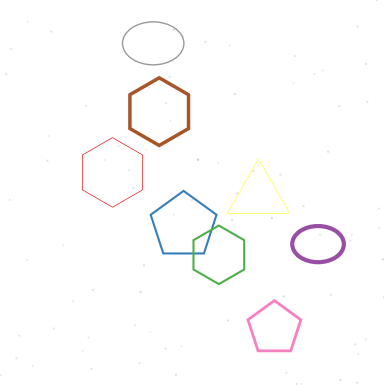[{"shape": "hexagon", "thickness": 0.5, "radius": 0.45, "center": [0.292, 0.552]}, {"shape": "pentagon", "thickness": 1.5, "radius": 0.45, "center": [0.477, 0.414]}, {"shape": "hexagon", "thickness": 1.5, "radius": 0.38, "center": [0.568, 0.338]}, {"shape": "oval", "thickness": 3, "radius": 0.34, "center": [0.826, 0.366]}, {"shape": "triangle", "thickness": 0.5, "radius": 0.47, "center": [0.671, 0.493]}, {"shape": "hexagon", "thickness": 2.5, "radius": 0.44, "center": [0.414, 0.71]}, {"shape": "pentagon", "thickness": 2, "radius": 0.36, "center": [0.713, 0.147]}, {"shape": "oval", "thickness": 1, "radius": 0.4, "center": [0.398, 0.887]}]